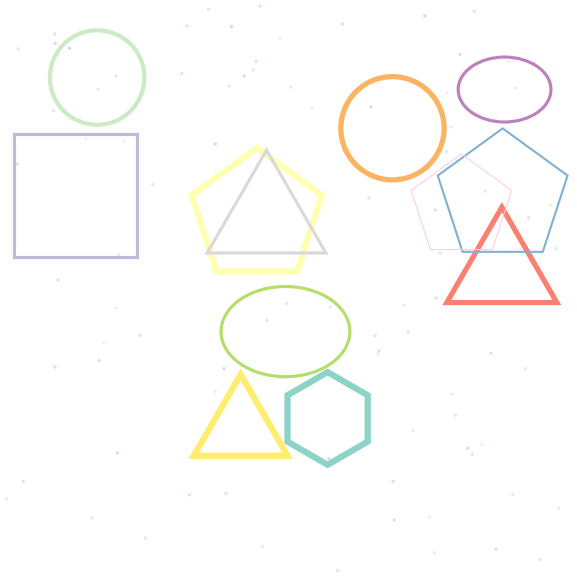[{"shape": "hexagon", "thickness": 3, "radius": 0.4, "center": [0.567, 0.275]}, {"shape": "pentagon", "thickness": 3, "radius": 0.59, "center": [0.445, 0.625]}, {"shape": "square", "thickness": 1.5, "radius": 0.53, "center": [0.131, 0.66]}, {"shape": "triangle", "thickness": 2.5, "radius": 0.55, "center": [0.869, 0.53]}, {"shape": "pentagon", "thickness": 1, "radius": 0.59, "center": [0.87, 0.659]}, {"shape": "circle", "thickness": 2.5, "radius": 0.45, "center": [0.68, 0.777]}, {"shape": "oval", "thickness": 1.5, "radius": 0.56, "center": [0.494, 0.425]}, {"shape": "pentagon", "thickness": 0.5, "radius": 0.46, "center": [0.799, 0.641]}, {"shape": "triangle", "thickness": 1.5, "radius": 0.59, "center": [0.462, 0.62]}, {"shape": "oval", "thickness": 1.5, "radius": 0.4, "center": [0.874, 0.844]}, {"shape": "circle", "thickness": 2, "radius": 0.41, "center": [0.168, 0.865]}, {"shape": "triangle", "thickness": 3, "radius": 0.47, "center": [0.417, 0.257]}]